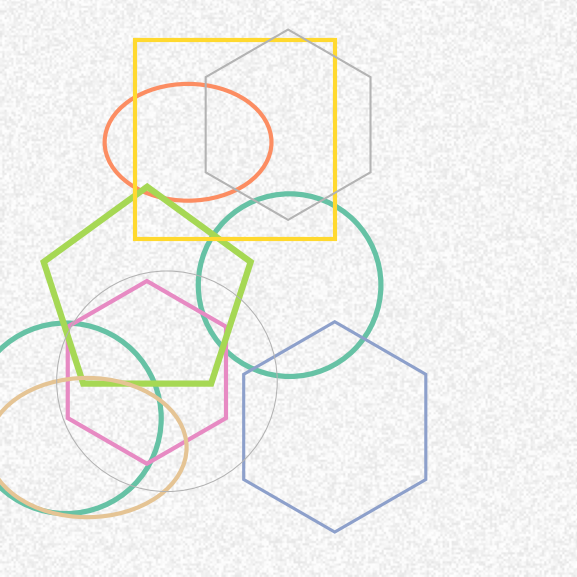[{"shape": "circle", "thickness": 2.5, "radius": 0.82, "center": [0.114, 0.275]}, {"shape": "circle", "thickness": 2.5, "radius": 0.79, "center": [0.501, 0.505]}, {"shape": "oval", "thickness": 2, "radius": 0.72, "center": [0.326, 0.753]}, {"shape": "hexagon", "thickness": 1.5, "radius": 0.91, "center": [0.58, 0.26]}, {"shape": "hexagon", "thickness": 2, "radius": 0.79, "center": [0.254, 0.354]}, {"shape": "pentagon", "thickness": 3, "radius": 0.94, "center": [0.255, 0.487]}, {"shape": "square", "thickness": 2, "radius": 0.86, "center": [0.407, 0.758]}, {"shape": "oval", "thickness": 2, "radius": 0.86, "center": [0.151, 0.224]}, {"shape": "hexagon", "thickness": 1, "radius": 0.82, "center": [0.499, 0.783]}, {"shape": "circle", "thickness": 0.5, "radius": 0.95, "center": [0.289, 0.339]}]